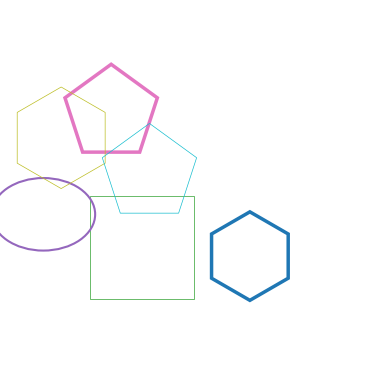[{"shape": "hexagon", "thickness": 2.5, "radius": 0.57, "center": [0.649, 0.335]}, {"shape": "square", "thickness": 0.5, "radius": 0.67, "center": [0.369, 0.357]}, {"shape": "oval", "thickness": 1.5, "radius": 0.67, "center": [0.113, 0.443]}, {"shape": "pentagon", "thickness": 2.5, "radius": 0.63, "center": [0.289, 0.707]}, {"shape": "hexagon", "thickness": 0.5, "radius": 0.66, "center": [0.159, 0.642]}, {"shape": "pentagon", "thickness": 0.5, "radius": 0.64, "center": [0.388, 0.551]}]